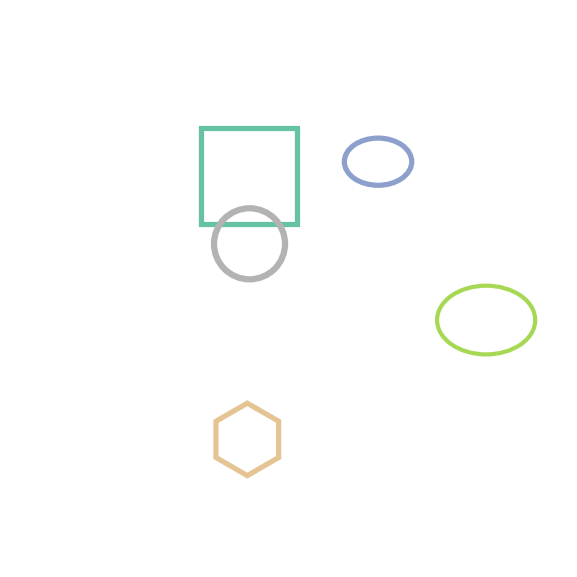[{"shape": "square", "thickness": 2.5, "radius": 0.42, "center": [0.431, 0.695]}, {"shape": "oval", "thickness": 2.5, "radius": 0.29, "center": [0.655, 0.719]}, {"shape": "oval", "thickness": 2, "radius": 0.42, "center": [0.842, 0.445]}, {"shape": "hexagon", "thickness": 2.5, "radius": 0.31, "center": [0.428, 0.238]}, {"shape": "circle", "thickness": 3, "radius": 0.31, "center": [0.432, 0.577]}]